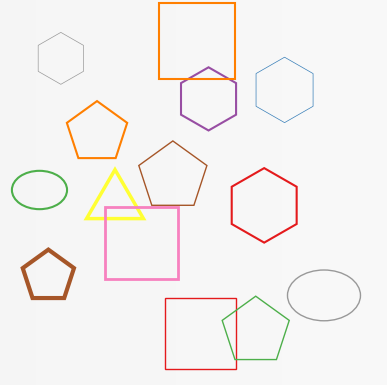[{"shape": "hexagon", "thickness": 1.5, "radius": 0.48, "center": [0.682, 0.467]}, {"shape": "square", "thickness": 1, "radius": 0.46, "center": [0.518, 0.134]}, {"shape": "hexagon", "thickness": 0.5, "radius": 0.42, "center": [0.734, 0.766]}, {"shape": "pentagon", "thickness": 1, "radius": 0.45, "center": [0.66, 0.14]}, {"shape": "oval", "thickness": 1.5, "radius": 0.36, "center": [0.102, 0.507]}, {"shape": "hexagon", "thickness": 1.5, "radius": 0.41, "center": [0.538, 0.743]}, {"shape": "pentagon", "thickness": 1.5, "radius": 0.41, "center": [0.25, 0.656]}, {"shape": "square", "thickness": 1.5, "radius": 0.49, "center": [0.509, 0.895]}, {"shape": "triangle", "thickness": 2.5, "radius": 0.42, "center": [0.297, 0.475]}, {"shape": "pentagon", "thickness": 3, "radius": 0.35, "center": [0.125, 0.282]}, {"shape": "pentagon", "thickness": 1, "radius": 0.46, "center": [0.446, 0.542]}, {"shape": "square", "thickness": 2, "radius": 0.47, "center": [0.365, 0.369]}, {"shape": "oval", "thickness": 1, "radius": 0.47, "center": [0.836, 0.233]}, {"shape": "hexagon", "thickness": 0.5, "radius": 0.34, "center": [0.157, 0.848]}]